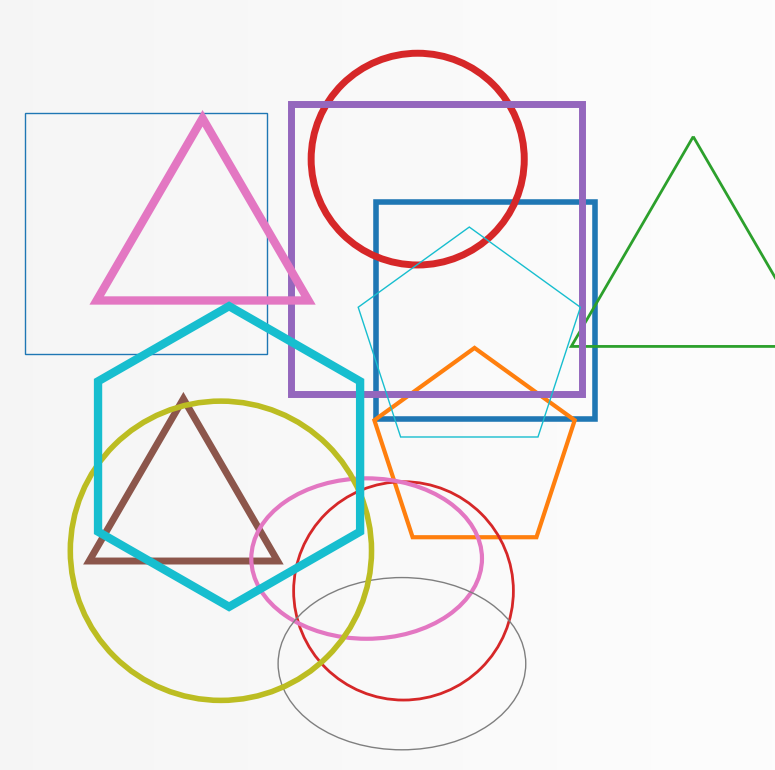[{"shape": "square", "thickness": 0.5, "radius": 0.78, "center": [0.189, 0.697]}, {"shape": "square", "thickness": 2, "radius": 0.71, "center": [0.626, 0.596]}, {"shape": "pentagon", "thickness": 1.5, "radius": 0.68, "center": [0.612, 0.412]}, {"shape": "triangle", "thickness": 1, "radius": 0.91, "center": [0.895, 0.641]}, {"shape": "circle", "thickness": 2.5, "radius": 0.69, "center": [0.539, 0.793]}, {"shape": "circle", "thickness": 1, "radius": 0.71, "center": [0.521, 0.233]}, {"shape": "square", "thickness": 2.5, "radius": 0.94, "center": [0.563, 0.676]}, {"shape": "triangle", "thickness": 2.5, "radius": 0.7, "center": [0.237, 0.342]}, {"shape": "triangle", "thickness": 3, "radius": 0.79, "center": [0.261, 0.689]}, {"shape": "oval", "thickness": 1.5, "radius": 0.74, "center": [0.473, 0.275]}, {"shape": "oval", "thickness": 0.5, "radius": 0.8, "center": [0.519, 0.138]}, {"shape": "circle", "thickness": 2, "radius": 0.97, "center": [0.285, 0.285]}, {"shape": "pentagon", "thickness": 0.5, "radius": 0.75, "center": [0.606, 0.554]}, {"shape": "hexagon", "thickness": 3, "radius": 0.98, "center": [0.296, 0.407]}]